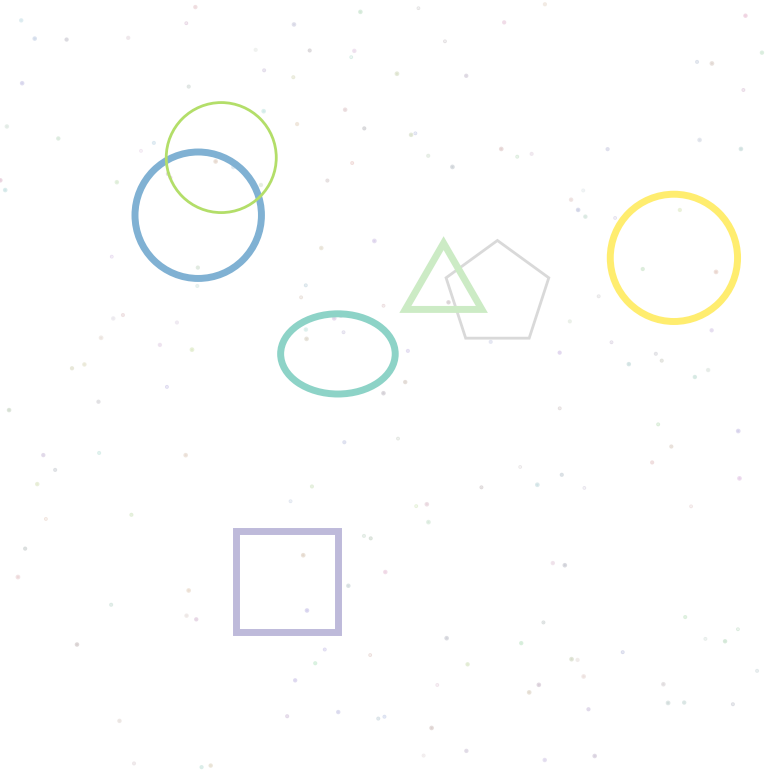[{"shape": "oval", "thickness": 2.5, "radius": 0.37, "center": [0.439, 0.54]}, {"shape": "square", "thickness": 2.5, "radius": 0.33, "center": [0.373, 0.245]}, {"shape": "circle", "thickness": 2.5, "radius": 0.41, "center": [0.257, 0.72]}, {"shape": "circle", "thickness": 1, "radius": 0.36, "center": [0.287, 0.795]}, {"shape": "pentagon", "thickness": 1, "radius": 0.35, "center": [0.646, 0.618]}, {"shape": "triangle", "thickness": 2.5, "radius": 0.29, "center": [0.576, 0.627]}, {"shape": "circle", "thickness": 2.5, "radius": 0.41, "center": [0.875, 0.665]}]